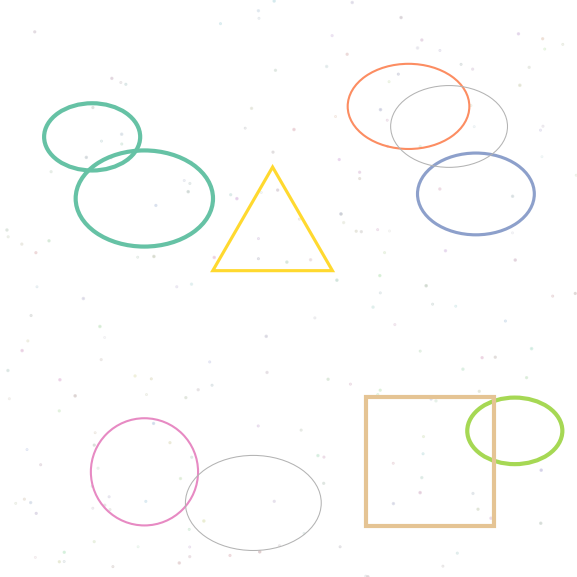[{"shape": "oval", "thickness": 2, "radius": 0.59, "center": [0.25, 0.655]}, {"shape": "oval", "thickness": 2, "radius": 0.42, "center": [0.16, 0.762]}, {"shape": "oval", "thickness": 1, "radius": 0.53, "center": [0.707, 0.815]}, {"shape": "oval", "thickness": 1.5, "radius": 0.51, "center": [0.824, 0.663]}, {"shape": "circle", "thickness": 1, "radius": 0.46, "center": [0.25, 0.182]}, {"shape": "oval", "thickness": 2, "radius": 0.41, "center": [0.891, 0.253]}, {"shape": "triangle", "thickness": 1.5, "radius": 0.6, "center": [0.472, 0.59]}, {"shape": "square", "thickness": 2, "radius": 0.56, "center": [0.745, 0.199]}, {"shape": "oval", "thickness": 0.5, "radius": 0.51, "center": [0.778, 0.78]}, {"shape": "oval", "thickness": 0.5, "radius": 0.59, "center": [0.439, 0.128]}]